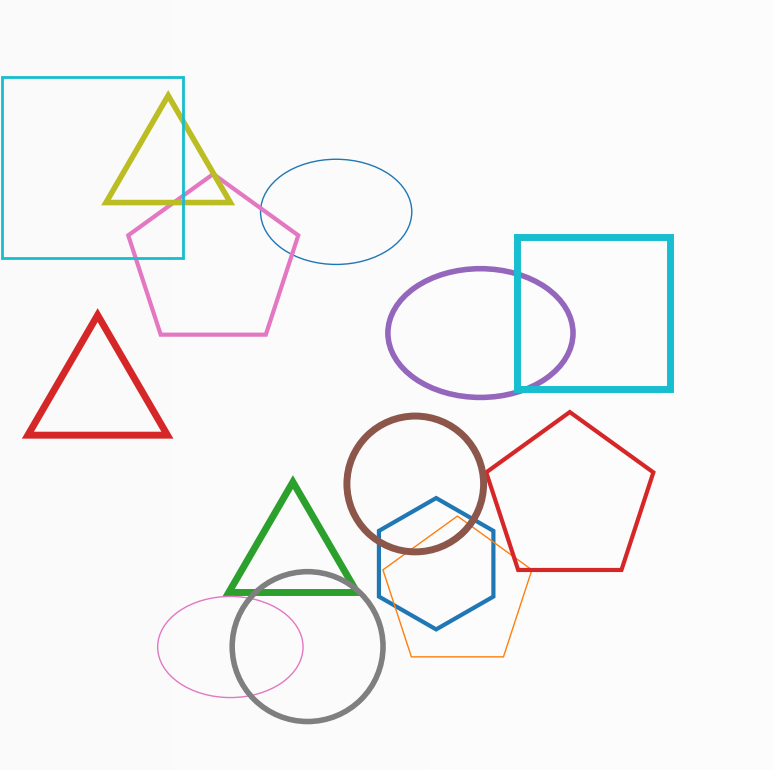[{"shape": "hexagon", "thickness": 1.5, "radius": 0.43, "center": [0.563, 0.268]}, {"shape": "oval", "thickness": 0.5, "radius": 0.49, "center": [0.434, 0.725]}, {"shape": "pentagon", "thickness": 0.5, "radius": 0.51, "center": [0.59, 0.229]}, {"shape": "triangle", "thickness": 2.5, "radius": 0.48, "center": [0.378, 0.278]}, {"shape": "triangle", "thickness": 2.5, "radius": 0.52, "center": [0.126, 0.487]}, {"shape": "pentagon", "thickness": 1.5, "radius": 0.57, "center": [0.735, 0.351]}, {"shape": "oval", "thickness": 2, "radius": 0.6, "center": [0.62, 0.567]}, {"shape": "circle", "thickness": 2.5, "radius": 0.44, "center": [0.536, 0.371]}, {"shape": "oval", "thickness": 0.5, "radius": 0.47, "center": [0.297, 0.16]}, {"shape": "pentagon", "thickness": 1.5, "radius": 0.58, "center": [0.275, 0.659]}, {"shape": "circle", "thickness": 2, "radius": 0.49, "center": [0.397, 0.16]}, {"shape": "triangle", "thickness": 2, "radius": 0.46, "center": [0.217, 0.783]}, {"shape": "square", "thickness": 1, "radius": 0.59, "center": [0.119, 0.783]}, {"shape": "square", "thickness": 2.5, "radius": 0.49, "center": [0.766, 0.594]}]